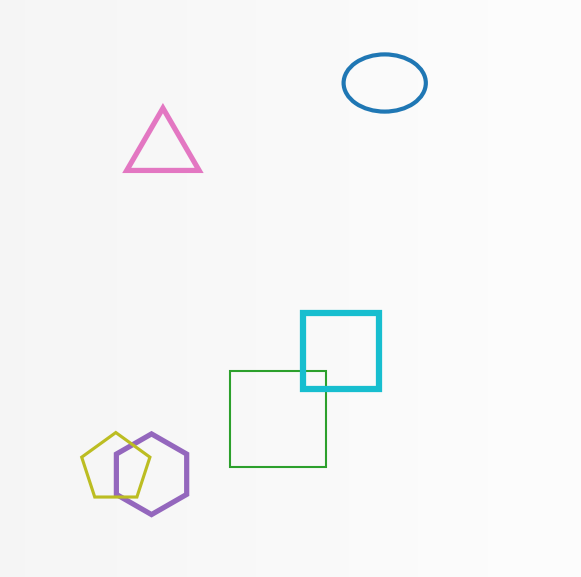[{"shape": "oval", "thickness": 2, "radius": 0.35, "center": [0.662, 0.855]}, {"shape": "square", "thickness": 1, "radius": 0.42, "center": [0.478, 0.274]}, {"shape": "hexagon", "thickness": 2.5, "radius": 0.35, "center": [0.261, 0.178]}, {"shape": "triangle", "thickness": 2.5, "radius": 0.36, "center": [0.28, 0.74]}, {"shape": "pentagon", "thickness": 1.5, "radius": 0.31, "center": [0.199, 0.188]}, {"shape": "square", "thickness": 3, "radius": 0.33, "center": [0.587, 0.391]}]